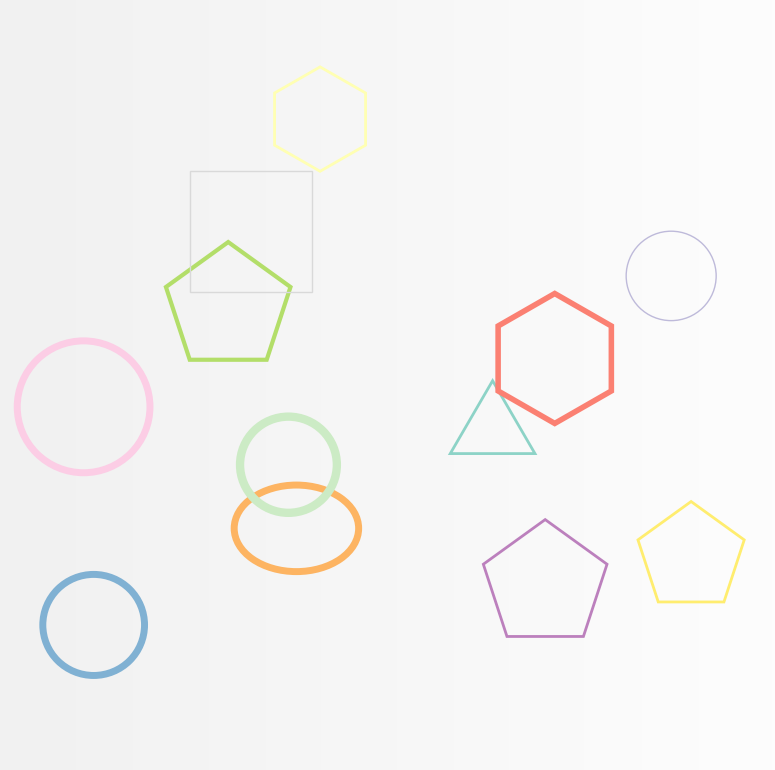[{"shape": "triangle", "thickness": 1, "radius": 0.32, "center": [0.636, 0.442]}, {"shape": "hexagon", "thickness": 1, "radius": 0.34, "center": [0.413, 0.845]}, {"shape": "circle", "thickness": 0.5, "radius": 0.29, "center": [0.866, 0.642]}, {"shape": "hexagon", "thickness": 2, "radius": 0.42, "center": [0.716, 0.534]}, {"shape": "circle", "thickness": 2.5, "radius": 0.33, "center": [0.121, 0.188]}, {"shape": "oval", "thickness": 2.5, "radius": 0.4, "center": [0.382, 0.314]}, {"shape": "pentagon", "thickness": 1.5, "radius": 0.42, "center": [0.294, 0.601]}, {"shape": "circle", "thickness": 2.5, "radius": 0.43, "center": [0.108, 0.472]}, {"shape": "square", "thickness": 0.5, "radius": 0.39, "center": [0.324, 0.699]}, {"shape": "pentagon", "thickness": 1, "radius": 0.42, "center": [0.703, 0.241]}, {"shape": "circle", "thickness": 3, "radius": 0.31, "center": [0.372, 0.396]}, {"shape": "pentagon", "thickness": 1, "radius": 0.36, "center": [0.892, 0.277]}]